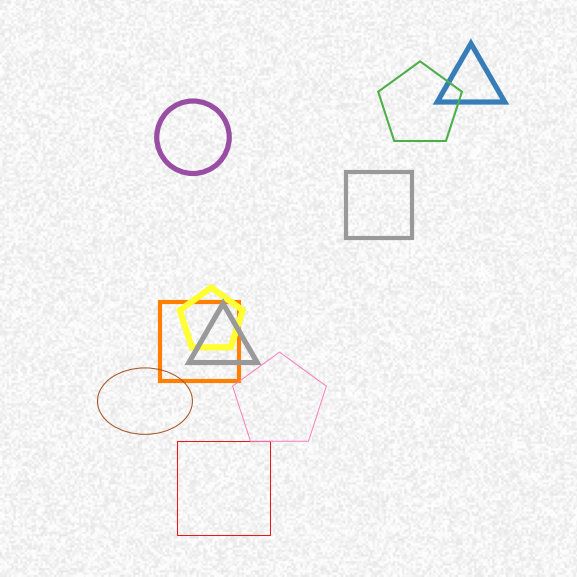[{"shape": "square", "thickness": 0.5, "radius": 0.41, "center": [0.387, 0.154]}, {"shape": "triangle", "thickness": 2.5, "radius": 0.34, "center": [0.816, 0.856]}, {"shape": "pentagon", "thickness": 1, "radius": 0.38, "center": [0.727, 0.817]}, {"shape": "circle", "thickness": 2.5, "radius": 0.31, "center": [0.334, 0.761]}, {"shape": "square", "thickness": 2, "radius": 0.34, "center": [0.346, 0.407]}, {"shape": "pentagon", "thickness": 3, "radius": 0.29, "center": [0.366, 0.444]}, {"shape": "oval", "thickness": 0.5, "radius": 0.41, "center": [0.251, 0.305]}, {"shape": "pentagon", "thickness": 0.5, "radius": 0.43, "center": [0.484, 0.304]}, {"shape": "square", "thickness": 2, "radius": 0.29, "center": [0.656, 0.645]}, {"shape": "triangle", "thickness": 2.5, "radius": 0.34, "center": [0.386, 0.405]}]